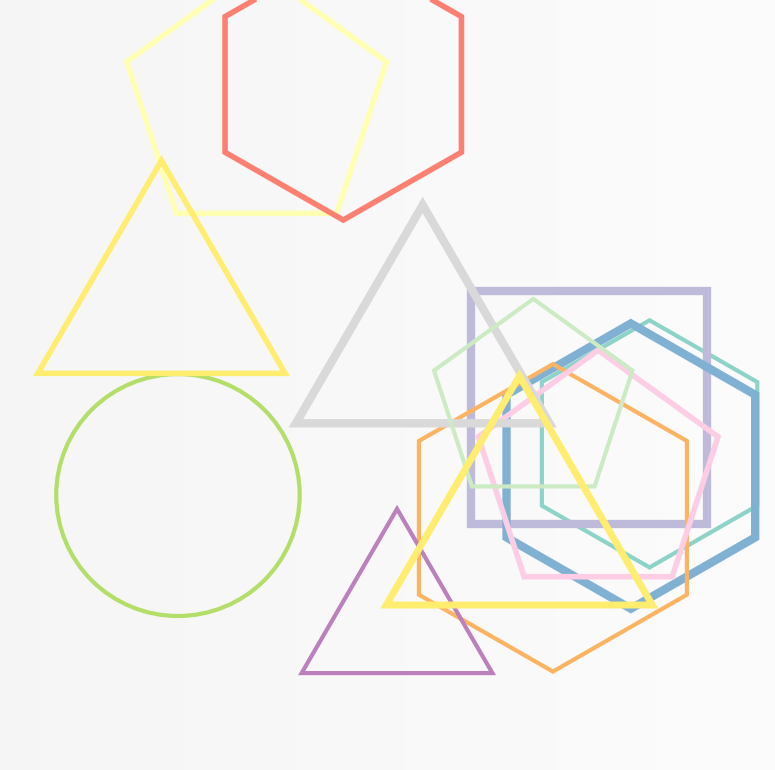[{"shape": "hexagon", "thickness": 1.5, "radius": 0.8, "center": [0.838, 0.424]}, {"shape": "pentagon", "thickness": 2, "radius": 0.88, "center": [0.331, 0.865]}, {"shape": "square", "thickness": 3, "radius": 0.76, "center": [0.76, 0.471]}, {"shape": "hexagon", "thickness": 2, "radius": 0.88, "center": [0.443, 0.89]}, {"shape": "hexagon", "thickness": 3, "radius": 0.93, "center": [0.814, 0.395]}, {"shape": "hexagon", "thickness": 1.5, "radius": 1.0, "center": [0.713, 0.327]}, {"shape": "circle", "thickness": 1.5, "radius": 0.79, "center": [0.23, 0.357]}, {"shape": "pentagon", "thickness": 2, "radius": 0.81, "center": [0.772, 0.383]}, {"shape": "triangle", "thickness": 3, "radius": 0.94, "center": [0.545, 0.545]}, {"shape": "triangle", "thickness": 1.5, "radius": 0.71, "center": [0.512, 0.197]}, {"shape": "pentagon", "thickness": 1.5, "radius": 0.67, "center": [0.688, 0.477]}, {"shape": "triangle", "thickness": 2, "radius": 0.92, "center": [0.208, 0.607]}, {"shape": "triangle", "thickness": 2.5, "radius": 0.99, "center": [0.67, 0.313]}]